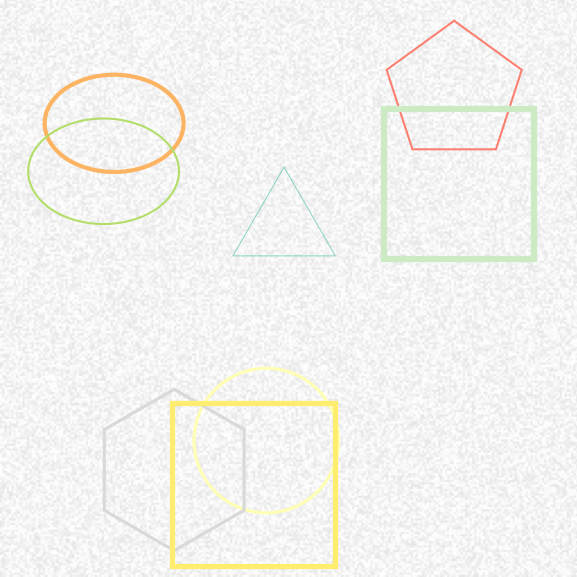[{"shape": "triangle", "thickness": 0.5, "radius": 0.51, "center": [0.492, 0.607]}, {"shape": "circle", "thickness": 1.5, "radius": 0.63, "center": [0.461, 0.236]}, {"shape": "pentagon", "thickness": 1, "radius": 0.62, "center": [0.786, 0.84]}, {"shape": "oval", "thickness": 2, "radius": 0.6, "center": [0.198, 0.786]}, {"shape": "oval", "thickness": 1, "radius": 0.65, "center": [0.179, 0.703]}, {"shape": "hexagon", "thickness": 1.5, "radius": 0.7, "center": [0.302, 0.185]}, {"shape": "square", "thickness": 3, "radius": 0.65, "center": [0.795, 0.681]}, {"shape": "square", "thickness": 2.5, "radius": 0.71, "center": [0.439, 0.16]}]